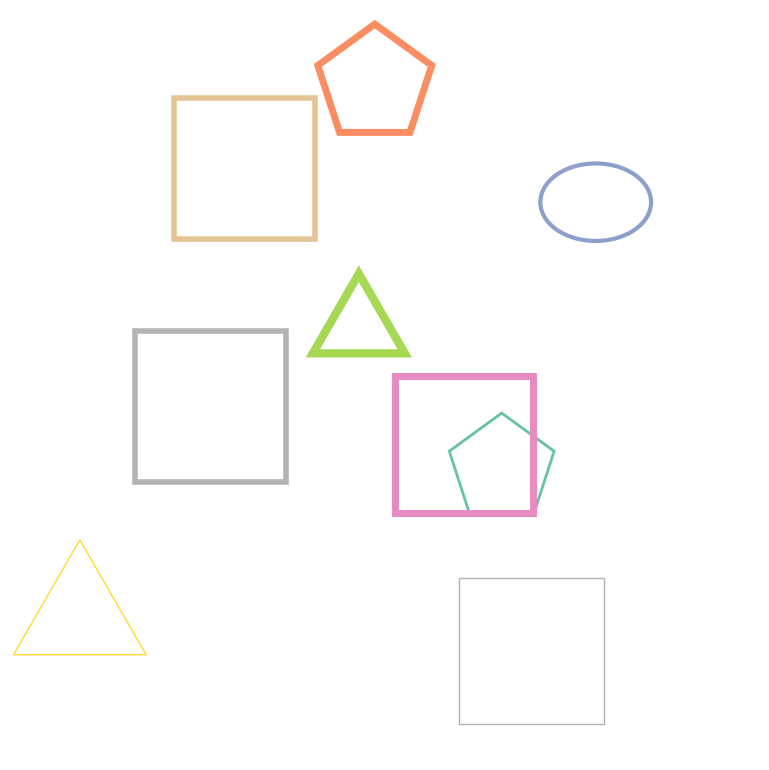[{"shape": "pentagon", "thickness": 1, "radius": 0.36, "center": [0.652, 0.392]}, {"shape": "pentagon", "thickness": 2.5, "radius": 0.39, "center": [0.487, 0.891]}, {"shape": "oval", "thickness": 1.5, "radius": 0.36, "center": [0.774, 0.737]}, {"shape": "square", "thickness": 2.5, "radius": 0.45, "center": [0.603, 0.422]}, {"shape": "triangle", "thickness": 3, "radius": 0.34, "center": [0.466, 0.576]}, {"shape": "triangle", "thickness": 0.5, "radius": 0.5, "center": [0.104, 0.199]}, {"shape": "square", "thickness": 2, "radius": 0.46, "center": [0.318, 0.781]}, {"shape": "square", "thickness": 0.5, "radius": 0.47, "center": [0.69, 0.155]}, {"shape": "square", "thickness": 2, "radius": 0.49, "center": [0.273, 0.472]}]